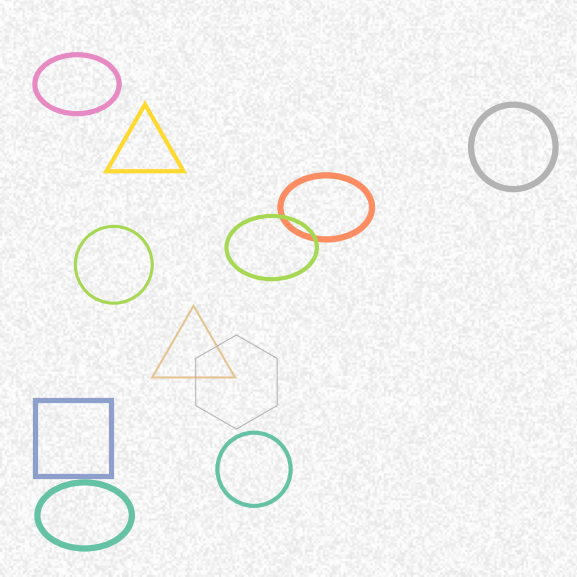[{"shape": "circle", "thickness": 2, "radius": 0.32, "center": [0.44, 0.187]}, {"shape": "oval", "thickness": 3, "radius": 0.41, "center": [0.147, 0.107]}, {"shape": "oval", "thickness": 3, "radius": 0.4, "center": [0.565, 0.64]}, {"shape": "square", "thickness": 2.5, "radius": 0.33, "center": [0.127, 0.24]}, {"shape": "oval", "thickness": 2.5, "radius": 0.36, "center": [0.133, 0.853]}, {"shape": "circle", "thickness": 1.5, "radius": 0.33, "center": [0.197, 0.541]}, {"shape": "oval", "thickness": 2, "radius": 0.39, "center": [0.47, 0.57]}, {"shape": "triangle", "thickness": 2, "radius": 0.39, "center": [0.251, 0.741]}, {"shape": "triangle", "thickness": 1, "radius": 0.41, "center": [0.335, 0.387]}, {"shape": "circle", "thickness": 3, "radius": 0.37, "center": [0.889, 0.745]}, {"shape": "hexagon", "thickness": 0.5, "radius": 0.41, "center": [0.409, 0.338]}]